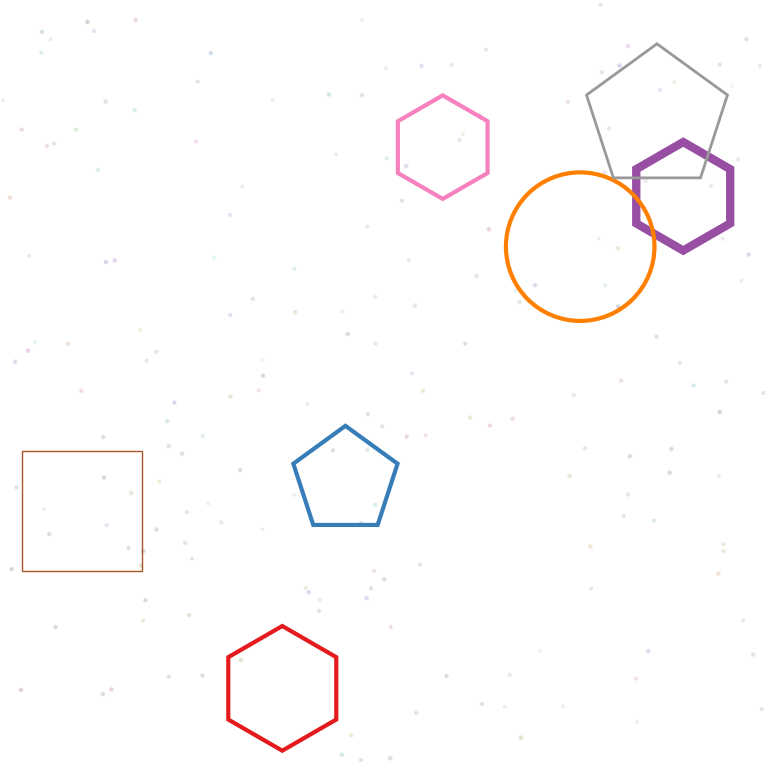[{"shape": "hexagon", "thickness": 1.5, "radius": 0.4, "center": [0.367, 0.106]}, {"shape": "pentagon", "thickness": 1.5, "radius": 0.36, "center": [0.449, 0.376]}, {"shape": "hexagon", "thickness": 3, "radius": 0.35, "center": [0.887, 0.745]}, {"shape": "circle", "thickness": 1.5, "radius": 0.48, "center": [0.753, 0.68]}, {"shape": "square", "thickness": 0.5, "radius": 0.39, "center": [0.107, 0.337]}, {"shape": "hexagon", "thickness": 1.5, "radius": 0.34, "center": [0.575, 0.809]}, {"shape": "pentagon", "thickness": 1, "radius": 0.48, "center": [0.853, 0.847]}]